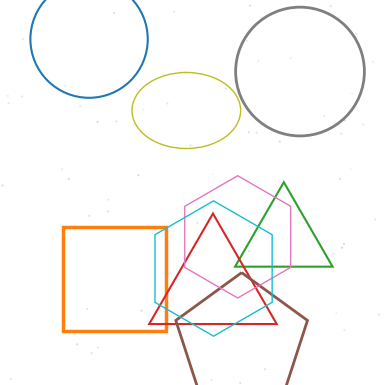[{"shape": "circle", "thickness": 1.5, "radius": 0.76, "center": [0.231, 0.898]}, {"shape": "square", "thickness": 2.5, "radius": 0.67, "center": [0.298, 0.275]}, {"shape": "triangle", "thickness": 1.5, "radius": 0.73, "center": [0.737, 0.38]}, {"shape": "triangle", "thickness": 1.5, "radius": 0.96, "center": [0.553, 0.254]}, {"shape": "pentagon", "thickness": 2, "radius": 0.9, "center": [0.628, 0.112]}, {"shape": "hexagon", "thickness": 1, "radius": 0.79, "center": [0.617, 0.385]}, {"shape": "circle", "thickness": 2, "radius": 0.84, "center": [0.779, 0.814]}, {"shape": "oval", "thickness": 1, "radius": 0.71, "center": [0.484, 0.713]}, {"shape": "hexagon", "thickness": 1, "radius": 0.88, "center": [0.555, 0.303]}]